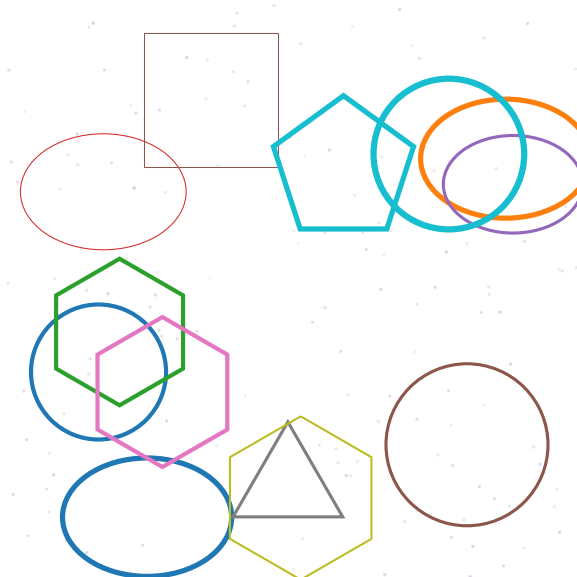[{"shape": "oval", "thickness": 2.5, "radius": 0.73, "center": [0.255, 0.104]}, {"shape": "circle", "thickness": 2, "radius": 0.58, "center": [0.171, 0.355]}, {"shape": "oval", "thickness": 2.5, "radius": 0.74, "center": [0.876, 0.724]}, {"shape": "hexagon", "thickness": 2, "radius": 0.63, "center": [0.207, 0.424]}, {"shape": "oval", "thickness": 0.5, "radius": 0.72, "center": [0.179, 0.667]}, {"shape": "oval", "thickness": 1.5, "radius": 0.6, "center": [0.888, 0.68]}, {"shape": "square", "thickness": 0.5, "radius": 0.58, "center": [0.366, 0.826]}, {"shape": "circle", "thickness": 1.5, "radius": 0.7, "center": [0.809, 0.229]}, {"shape": "hexagon", "thickness": 2, "radius": 0.65, "center": [0.281, 0.32]}, {"shape": "triangle", "thickness": 1.5, "radius": 0.55, "center": [0.498, 0.159]}, {"shape": "hexagon", "thickness": 1, "radius": 0.71, "center": [0.521, 0.137]}, {"shape": "circle", "thickness": 3, "radius": 0.65, "center": [0.777, 0.732]}, {"shape": "pentagon", "thickness": 2.5, "radius": 0.64, "center": [0.595, 0.706]}]